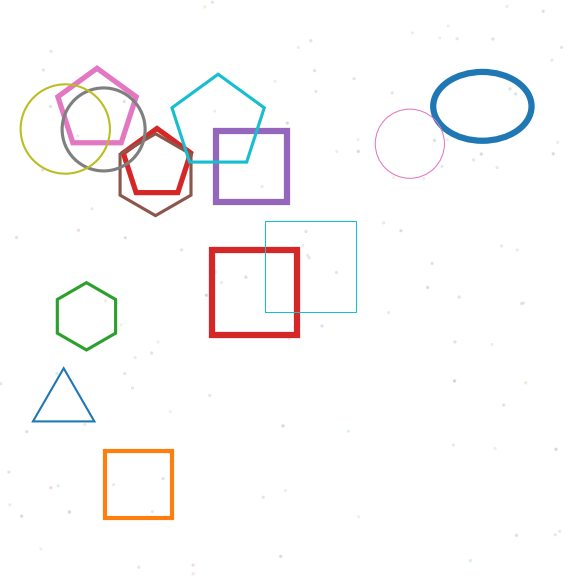[{"shape": "triangle", "thickness": 1, "radius": 0.31, "center": [0.11, 0.3]}, {"shape": "oval", "thickness": 3, "radius": 0.43, "center": [0.835, 0.815]}, {"shape": "square", "thickness": 2, "radius": 0.29, "center": [0.24, 0.161]}, {"shape": "hexagon", "thickness": 1.5, "radius": 0.29, "center": [0.15, 0.451]}, {"shape": "pentagon", "thickness": 2.5, "radius": 0.31, "center": [0.272, 0.715]}, {"shape": "square", "thickness": 3, "radius": 0.37, "center": [0.441, 0.492]}, {"shape": "square", "thickness": 3, "radius": 0.31, "center": [0.435, 0.711]}, {"shape": "hexagon", "thickness": 1.5, "radius": 0.35, "center": [0.269, 0.697]}, {"shape": "pentagon", "thickness": 2.5, "radius": 0.36, "center": [0.168, 0.81]}, {"shape": "circle", "thickness": 0.5, "radius": 0.3, "center": [0.71, 0.75]}, {"shape": "circle", "thickness": 1.5, "radius": 0.36, "center": [0.179, 0.775]}, {"shape": "circle", "thickness": 1, "radius": 0.39, "center": [0.113, 0.776]}, {"shape": "pentagon", "thickness": 1.5, "radius": 0.42, "center": [0.378, 0.786]}, {"shape": "square", "thickness": 0.5, "radius": 0.39, "center": [0.538, 0.538]}]